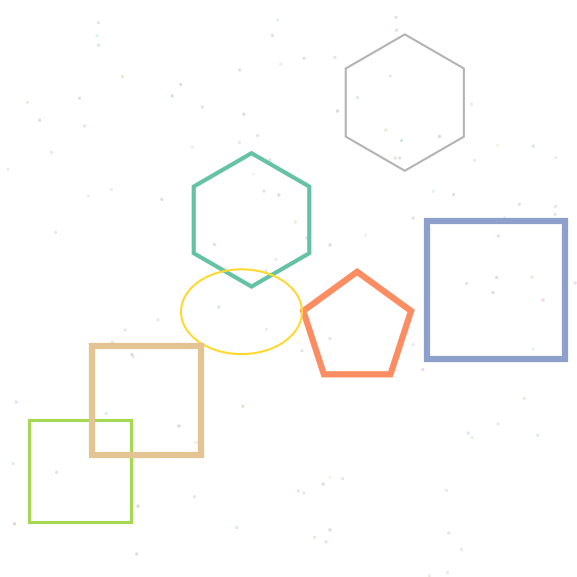[{"shape": "hexagon", "thickness": 2, "radius": 0.58, "center": [0.436, 0.618]}, {"shape": "pentagon", "thickness": 3, "radius": 0.49, "center": [0.618, 0.43]}, {"shape": "square", "thickness": 3, "radius": 0.6, "center": [0.859, 0.497]}, {"shape": "square", "thickness": 1.5, "radius": 0.44, "center": [0.138, 0.184]}, {"shape": "oval", "thickness": 1, "radius": 0.52, "center": [0.418, 0.459]}, {"shape": "square", "thickness": 3, "radius": 0.48, "center": [0.254, 0.306]}, {"shape": "hexagon", "thickness": 1, "radius": 0.59, "center": [0.701, 0.822]}]